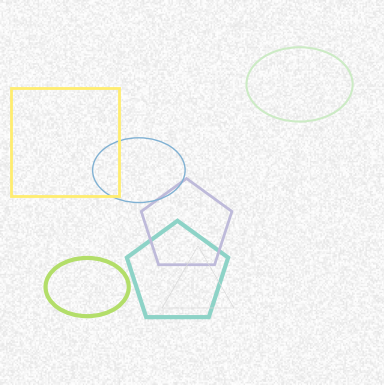[{"shape": "pentagon", "thickness": 3, "radius": 0.69, "center": [0.461, 0.288]}, {"shape": "pentagon", "thickness": 2, "radius": 0.62, "center": [0.485, 0.413]}, {"shape": "oval", "thickness": 1, "radius": 0.6, "center": [0.361, 0.558]}, {"shape": "oval", "thickness": 3, "radius": 0.54, "center": [0.226, 0.254]}, {"shape": "triangle", "thickness": 0.5, "radius": 0.54, "center": [0.514, 0.254]}, {"shape": "oval", "thickness": 1.5, "radius": 0.69, "center": [0.778, 0.781]}, {"shape": "square", "thickness": 2, "radius": 0.7, "center": [0.169, 0.63]}]